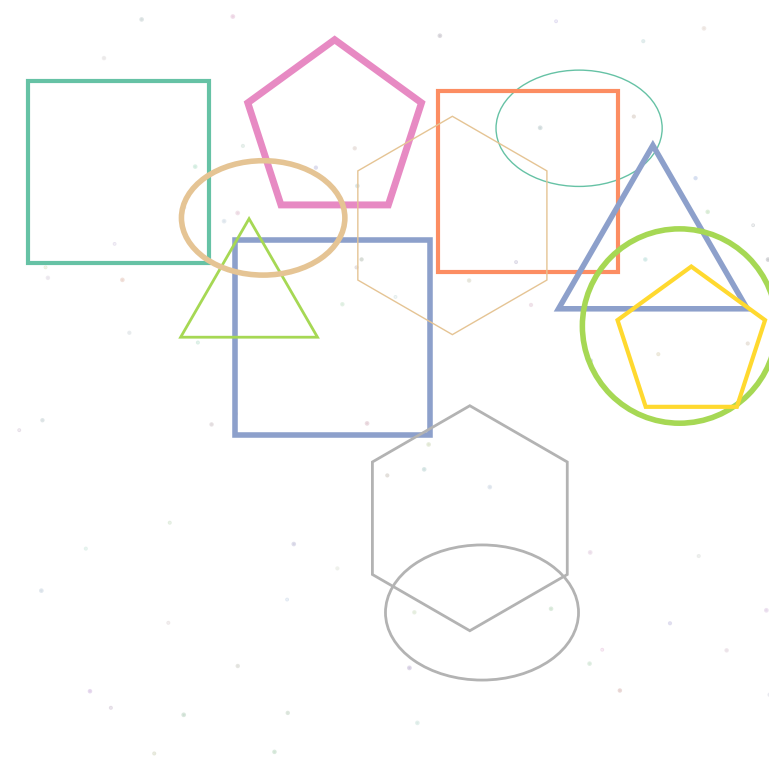[{"shape": "oval", "thickness": 0.5, "radius": 0.54, "center": [0.752, 0.833]}, {"shape": "square", "thickness": 1.5, "radius": 0.59, "center": [0.154, 0.776]}, {"shape": "square", "thickness": 1.5, "radius": 0.59, "center": [0.686, 0.765]}, {"shape": "triangle", "thickness": 2, "radius": 0.71, "center": [0.848, 0.67]}, {"shape": "square", "thickness": 2, "radius": 0.63, "center": [0.432, 0.561]}, {"shape": "pentagon", "thickness": 2.5, "radius": 0.59, "center": [0.435, 0.83]}, {"shape": "circle", "thickness": 2, "radius": 0.63, "center": [0.883, 0.577]}, {"shape": "triangle", "thickness": 1, "radius": 0.51, "center": [0.323, 0.613]}, {"shape": "pentagon", "thickness": 1.5, "radius": 0.5, "center": [0.898, 0.553]}, {"shape": "oval", "thickness": 2, "radius": 0.53, "center": [0.342, 0.717]}, {"shape": "hexagon", "thickness": 0.5, "radius": 0.71, "center": [0.587, 0.707]}, {"shape": "hexagon", "thickness": 1, "radius": 0.73, "center": [0.61, 0.327]}, {"shape": "oval", "thickness": 1, "radius": 0.63, "center": [0.626, 0.205]}]